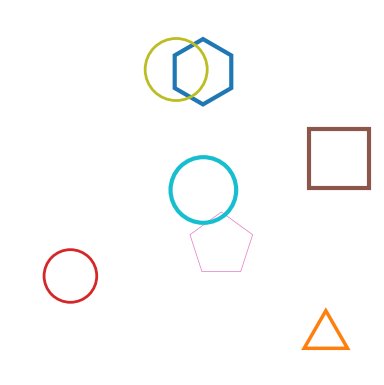[{"shape": "hexagon", "thickness": 3, "radius": 0.42, "center": [0.527, 0.814]}, {"shape": "triangle", "thickness": 2.5, "radius": 0.33, "center": [0.846, 0.128]}, {"shape": "circle", "thickness": 2, "radius": 0.34, "center": [0.183, 0.283]}, {"shape": "square", "thickness": 3, "radius": 0.38, "center": [0.881, 0.588]}, {"shape": "pentagon", "thickness": 0.5, "radius": 0.43, "center": [0.575, 0.364]}, {"shape": "circle", "thickness": 2, "radius": 0.4, "center": [0.458, 0.819]}, {"shape": "circle", "thickness": 3, "radius": 0.43, "center": [0.528, 0.507]}]